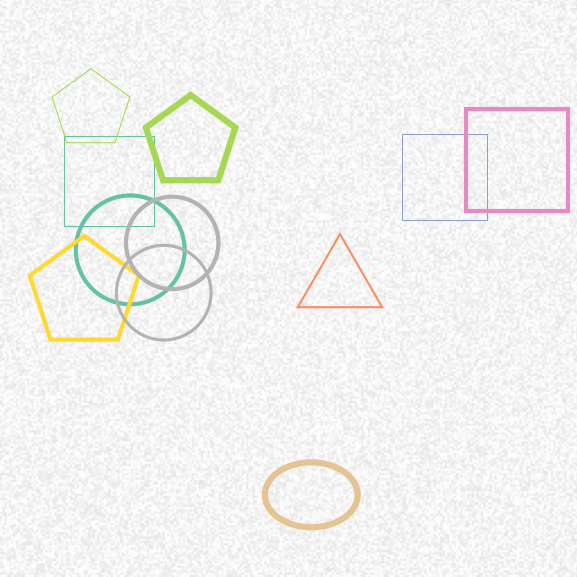[{"shape": "circle", "thickness": 2, "radius": 0.47, "center": [0.225, 0.566]}, {"shape": "square", "thickness": 0.5, "radius": 0.39, "center": [0.188, 0.685]}, {"shape": "triangle", "thickness": 1, "radius": 0.42, "center": [0.589, 0.509]}, {"shape": "square", "thickness": 0.5, "radius": 0.37, "center": [0.769, 0.693]}, {"shape": "square", "thickness": 2, "radius": 0.44, "center": [0.895, 0.722]}, {"shape": "pentagon", "thickness": 3, "radius": 0.41, "center": [0.33, 0.753]}, {"shape": "pentagon", "thickness": 0.5, "radius": 0.35, "center": [0.157, 0.809]}, {"shape": "pentagon", "thickness": 2, "radius": 0.5, "center": [0.146, 0.491]}, {"shape": "oval", "thickness": 3, "radius": 0.4, "center": [0.539, 0.142]}, {"shape": "circle", "thickness": 1.5, "radius": 0.41, "center": [0.284, 0.492]}, {"shape": "circle", "thickness": 2, "radius": 0.4, "center": [0.298, 0.579]}]